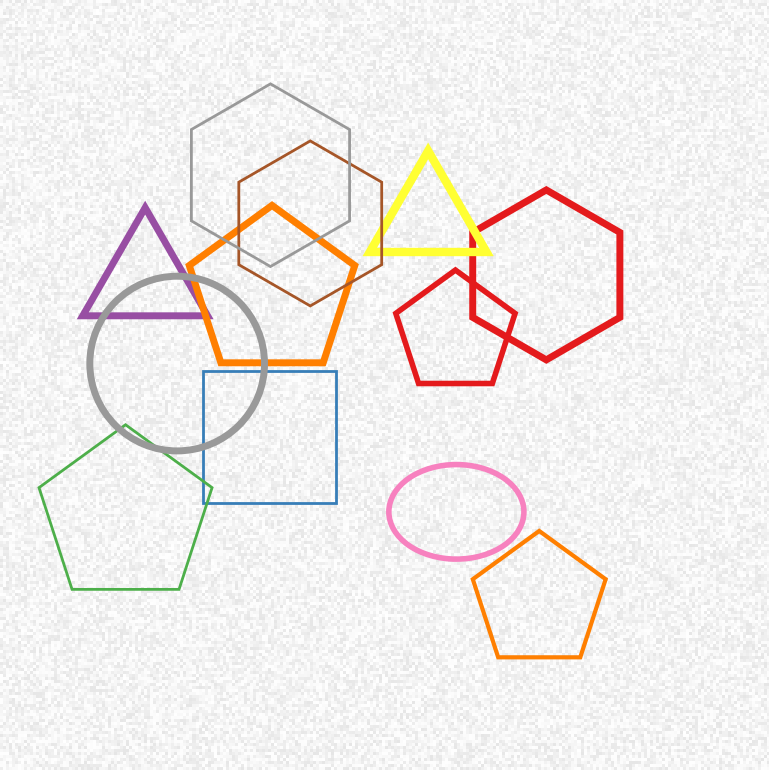[{"shape": "pentagon", "thickness": 2, "radius": 0.41, "center": [0.591, 0.568]}, {"shape": "hexagon", "thickness": 2.5, "radius": 0.55, "center": [0.709, 0.643]}, {"shape": "square", "thickness": 1, "radius": 0.43, "center": [0.35, 0.432]}, {"shape": "pentagon", "thickness": 1, "radius": 0.59, "center": [0.163, 0.33]}, {"shape": "triangle", "thickness": 2.5, "radius": 0.47, "center": [0.189, 0.637]}, {"shape": "pentagon", "thickness": 2.5, "radius": 0.57, "center": [0.353, 0.62]}, {"shape": "pentagon", "thickness": 1.5, "radius": 0.45, "center": [0.7, 0.22]}, {"shape": "triangle", "thickness": 3, "radius": 0.44, "center": [0.556, 0.716]}, {"shape": "hexagon", "thickness": 1, "radius": 0.54, "center": [0.403, 0.71]}, {"shape": "oval", "thickness": 2, "radius": 0.44, "center": [0.593, 0.335]}, {"shape": "circle", "thickness": 2.5, "radius": 0.57, "center": [0.23, 0.528]}, {"shape": "hexagon", "thickness": 1, "radius": 0.59, "center": [0.351, 0.772]}]